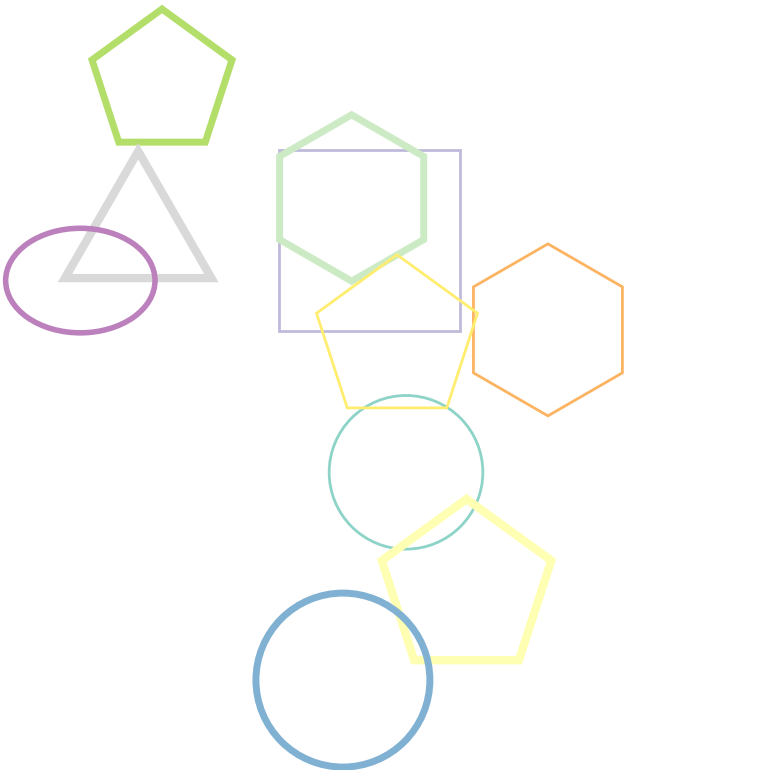[{"shape": "circle", "thickness": 1, "radius": 0.5, "center": [0.527, 0.387]}, {"shape": "pentagon", "thickness": 3, "radius": 0.58, "center": [0.606, 0.236]}, {"shape": "square", "thickness": 1, "radius": 0.59, "center": [0.48, 0.688]}, {"shape": "circle", "thickness": 2.5, "radius": 0.56, "center": [0.445, 0.117]}, {"shape": "hexagon", "thickness": 1, "radius": 0.56, "center": [0.712, 0.572]}, {"shape": "pentagon", "thickness": 2.5, "radius": 0.48, "center": [0.21, 0.893]}, {"shape": "triangle", "thickness": 3, "radius": 0.55, "center": [0.179, 0.694]}, {"shape": "oval", "thickness": 2, "radius": 0.48, "center": [0.104, 0.636]}, {"shape": "hexagon", "thickness": 2.5, "radius": 0.54, "center": [0.457, 0.743]}, {"shape": "pentagon", "thickness": 1, "radius": 0.55, "center": [0.516, 0.559]}]